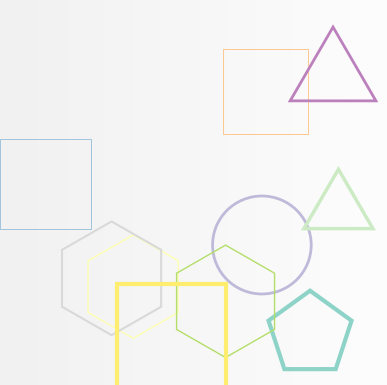[{"shape": "pentagon", "thickness": 3, "radius": 0.56, "center": [0.8, 0.132]}, {"shape": "hexagon", "thickness": 1, "radius": 0.67, "center": [0.344, 0.256]}, {"shape": "circle", "thickness": 2, "radius": 0.64, "center": [0.676, 0.364]}, {"shape": "square", "thickness": 0.5, "radius": 0.59, "center": [0.116, 0.521]}, {"shape": "square", "thickness": 0.5, "radius": 0.55, "center": [0.685, 0.763]}, {"shape": "hexagon", "thickness": 1, "radius": 0.73, "center": [0.582, 0.217]}, {"shape": "hexagon", "thickness": 1.5, "radius": 0.74, "center": [0.288, 0.277]}, {"shape": "triangle", "thickness": 2, "radius": 0.64, "center": [0.859, 0.802]}, {"shape": "triangle", "thickness": 2.5, "radius": 0.51, "center": [0.873, 0.458]}, {"shape": "square", "thickness": 3, "radius": 0.7, "center": [0.444, 0.122]}]